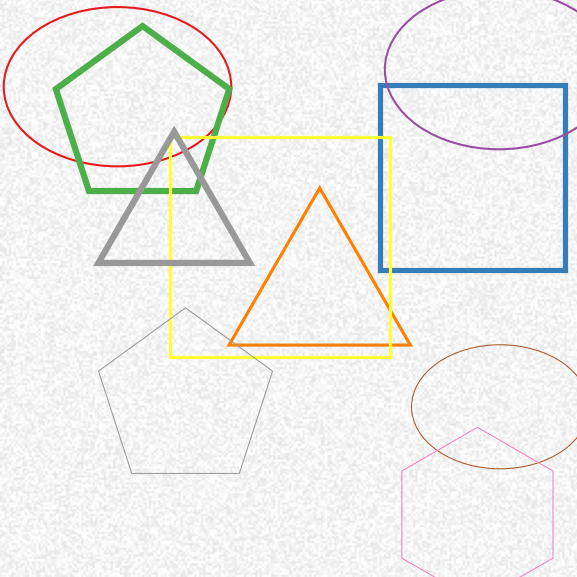[{"shape": "oval", "thickness": 1, "radius": 0.99, "center": [0.203, 0.849]}, {"shape": "square", "thickness": 2.5, "radius": 0.8, "center": [0.818, 0.692]}, {"shape": "pentagon", "thickness": 3, "radius": 0.79, "center": [0.247, 0.796]}, {"shape": "oval", "thickness": 1, "radius": 0.99, "center": [0.864, 0.879]}, {"shape": "triangle", "thickness": 1.5, "radius": 0.91, "center": [0.554, 0.492]}, {"shape": "square", "thickness": 1.5, "radius": 0.95, "center": [0.484, 0.571]}, {"shape": "oval", "thickness": 0.5, "radius": 0.77, "center": [0.866, 0.295]}, {"shape": "hexagon", "thickness": 0.5, "radius": 0.76, "center": [0.827, 0.108]}, {"shape": "triangle", "thickness": 3, "radius": 0.76, "center": [0.302, 0.62]}, {"shape": "pentagon", "thickness": 0.5, "radius": 0.79, "center": [0.321, 0.308]}]